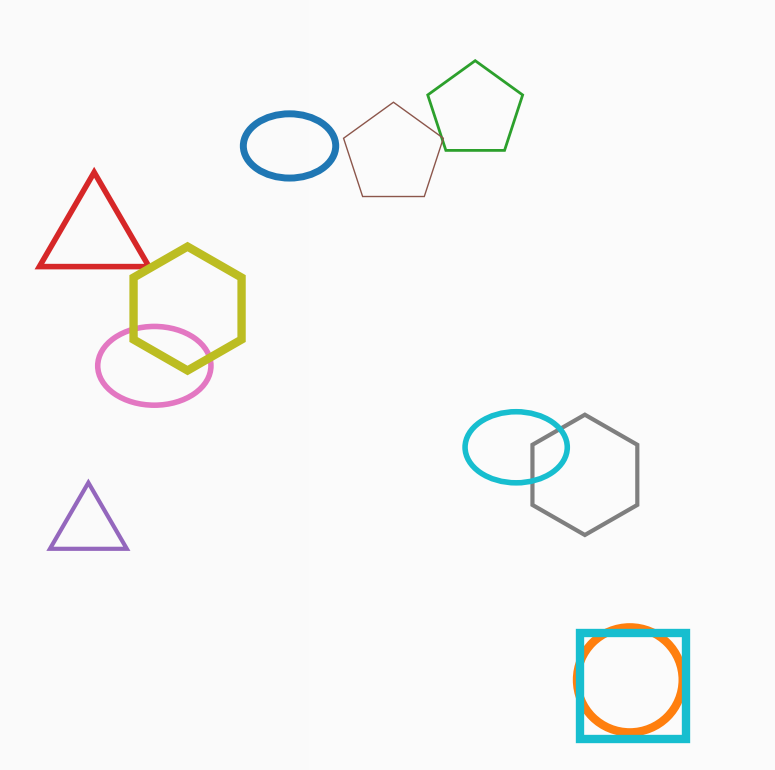[{"shape": "oval", "thickness": 2.5, "radius": 0.3, "center": [0.374, 0.81]}, {"shape": "circle", "thickness": 3, "radius": 0.34, "center": [0.813, 0.117]}, {"shape": "pentagon", "thickness": 1, "radius": 0.32, "center": [0.613, 0.857]}, {"shape": "triangle", "thickness": 2, "radius": 0.41, "center": [0.122, 0.695]}, {"shape": "triangle", "thickness": 1.5, "radius": 0.29, "center": [0.114, 0.316]}, {"shape": "pentagon", "thickness": 0.5, "radius": 0.34, "center": [0.508, 0.8]}, {"shape": "oval", "thickness": 2, "radius": 0.37, "center": [0.199, 0.525]}, {"shape": "hexagon", "thickness": 1.5, "radius": 0.39, "center": [0.755, 0.383]}, {"shape": "hexagon", "thickness": 3, "radius": 0.4, "center": [0.242, 0.599]}, {"shape": "square", "thickness": 3, "radius": 0.34, "center": [0.817, 0.11]}, {"shape": "oval", "thickness": 2, "radius": 0.33, "center": [0.666, 0.419]}]